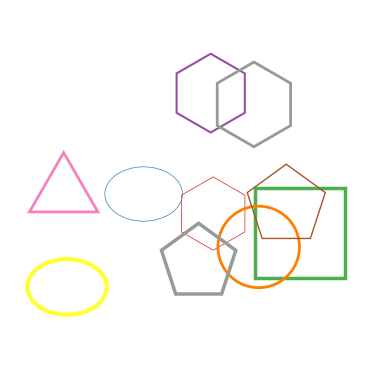[{"shape": "hexagon", "thickness": 0.5, "radius": 0.48, "center": [0.554, 0.445]}, {"shape": "oval", "thickness": 0.5, "radius": 0.5, "center": [0.373, 0.496]}, {"shape": "square", "thickness": 2.5, "radius": 0.58, "center": [0.779, 0.395]}, {"shape": "hexagon", "thickness": 1.5, "radius": 0.51, "center": [0.547, 0.758]}, {"shape": "circle", "thickness": 2, "radius": 0.53, "center": [0.672, 0.359]}, {"shape": "oval", "thickness": 3, "radius": 0.51, "center": [0.174, 0.255]}, {"shape": "pentagon", "thickness": 1, "radius": 0.53, "center": [0.744, 0.467]}, {"shape": "triangle", "thickness": 2, "radius": 0.51, "center": [0.165, 0.501]}, {"shape": "pentagon", "thickness": 2.5, "radius": 0.51, "center": [0.516, 0.318]}, {"shape": "hexagon", "thickness": 2, "radius": 0.55, "center": [0.659, 0.729]}]